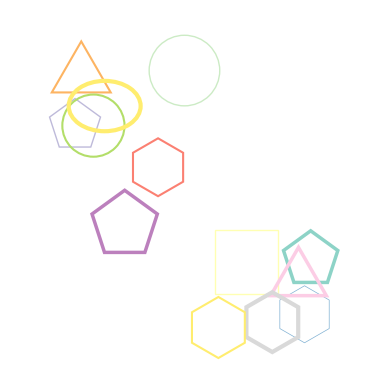[{"shape": "pentagon", "thickness": 2.5, "radius": 0.37, "center": [0.807, 0.326]}, {"shape": "square", "thickness": 1, "radius": 0.41, "center": [0.641, 0.32]}, {"shape": "pentagon", "thickness": 1, "radius": 0.35, "center": [0.195, 0.674]}, {"shape": "hexagon", "thickness": 1.5, "radius": 0.38, "center": [0.411, 0.566]}, {"shape": "hexagon", "thickness": 0.5, "radius": 0.37, "center": [0.791, 0.184]}, {"shape": "triangle", "thickness": 1.5, "radius": 0.44, "center": [0.211, 0.804]}, {"shape": "circle", "thickness": 1.5, "radius": 0.4, "center": [0.243, 0.674]}, {"shape": "triangle", "thickness": 2.5, "radius": 0.42, "center": [0.775, 0.274]}, {"shape": "hexagon", "thickness": 3, "radius": 0.39, "center": [0.707, 0.163]}, {"shape": "pentagon", "thickness": 2.5, "radius": 0.45, "center": [0.324, 0.417]}, {"shape": "circle", "thickness": 1, "radius": 0.46, "center": [0.479, 0.817]}, {"shape": "oval", "thickness": 3, "radius": 0.47, "center": [0.272, 0.725]}, {"shape": "hexagon", "thickness": 1.5, "radius": 0.4, "center": [0.567, 0.149]}]